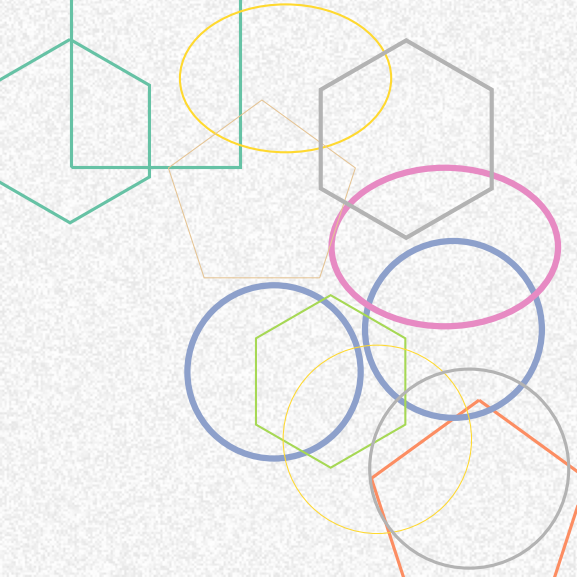[{"shape": "hexagon", "thickness": 1.5, "radius": 0.79, "center": [0.121, 0.772]}, {"shape": "square", "thickness": 1.5, "radius": 0.73, "center": [0.269, 0.857]}, {"shape": "pentagon", "thickness": 1.5, "radius": 0.98, "center": [0.83, 0.11]}, {"shape": "circle", "thickness": 3, "radius": 0.75, "center": [0.475, 0.355]}, {"shape": "circle", "thickness": 3, "radius": 0.77, "center": [0.785, 0.429]}, {"shape": "oval", "thickness": 3, "radius": 0.98, "center": [0.77, 0.571]}, {"shape": "hexagon", "thickness": 1, "radius": 0.75, "center": [0.573, 0.339]}, {"shape": "oval", "thickness": 1, "radius": 0.91, "center": [0.494, 0.863]}, {"shape": "circle", "thickness": 0.5, "radius": 0.82, "center": [0.653, 0.238]}, {"shape": "pentagon", "thickness": 0.5, "radius": 0.85, "center": [0.454, 0.656]}, {"shape": "hexagon", "thickness": 2, "radius": 0.85, "center": [0.703, 0.758]}, {"shape": "circle", "thickness": 1.5, "radius": 0.86, "center": [0.813, 0.188]}]